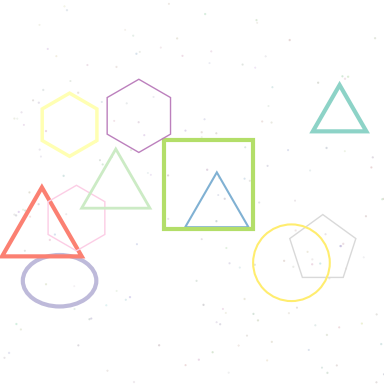[{"shape": "triangle", "thickness": 3, "radius": 0.4, "center": [0.882, 0.699]}, {"shape": "hexagon", "thickness": 2.5, "radius": 0.41, "center": [0.181, 0.676]}, {"shape": "oval", "thickness": 3, "radius": 0.48, "center": [0.155, 0.271]}, {"shape": "triangle", "thickness": 3, "radius": 0.6, "center": [0.109, 0.394]}, {"shape": "triangle", "thickness": 1.5, "radius": 0.47, "center": [0.563, 0.457]}, {"shape": "square", "thickness": 3, "radius": 0.57, "center": [0.542, 0.521]}, {"shape": "hexagon", "thickness": 1, "radius": 0.43, "center": [0.199, 0.434]}, {"shape": "pentagon", "thickness": 1, "radius": 0.45, "center": [0.838, 0.352]}, {"shape": "hexagon", "thickness": 1, "radius": 0.48, "center": [0.361, 0.699]}, {"shape": "triangle", "thickness": 2, "radius": 0.51, "center": [0.301, 0.51]}, {"shape": "circle", "thickness": 1.5, "radius": 0.5, "center": [0.757, 0.318]}]